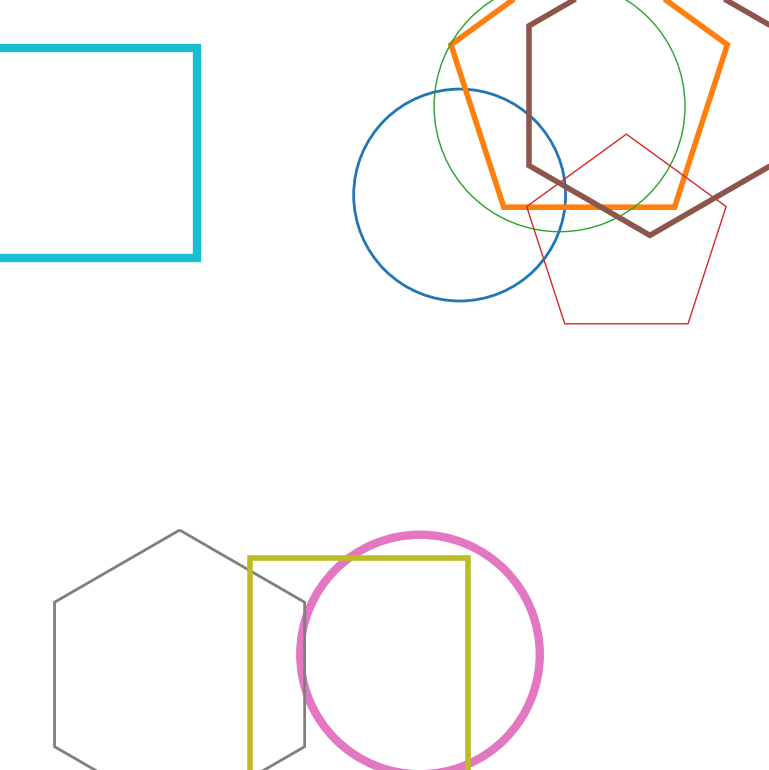[{"shape": "circle", "thickness": 1, "radius": 0.69, "center": [0.597, 0.747]}, {"shape": "pentagon", "thickness": 2, "radius": 0.94, "center": [0.765, 0.884]}, {"shape": "circle", "thickness": 0.5, "radius": 0.81, "center": [0.727, 0.862]}, {"shape": "pentagon", "thickness": 0.5, "radius": 0.68, "center": [0.813, 0.69]}, {"shape": "hexagon", "thickness": 2, "radius": 0.91, "center": [0.844, 0.876]}, {"shape": "circle", "thickness": 3, "radius": 0.78, "center": [0.545, 0.15]}, {"shape": "hexagon", "thickness": 1, "radius": 0.94, "center": [0.233, 0.124]}, {"shape": "square", "thickness": 2, "radius": 0.71, "center": [0.466, 0.134]}, {"shape": "square", "thickness": 3, "radius": 0.68, "center": [0.119, 0.801]}]